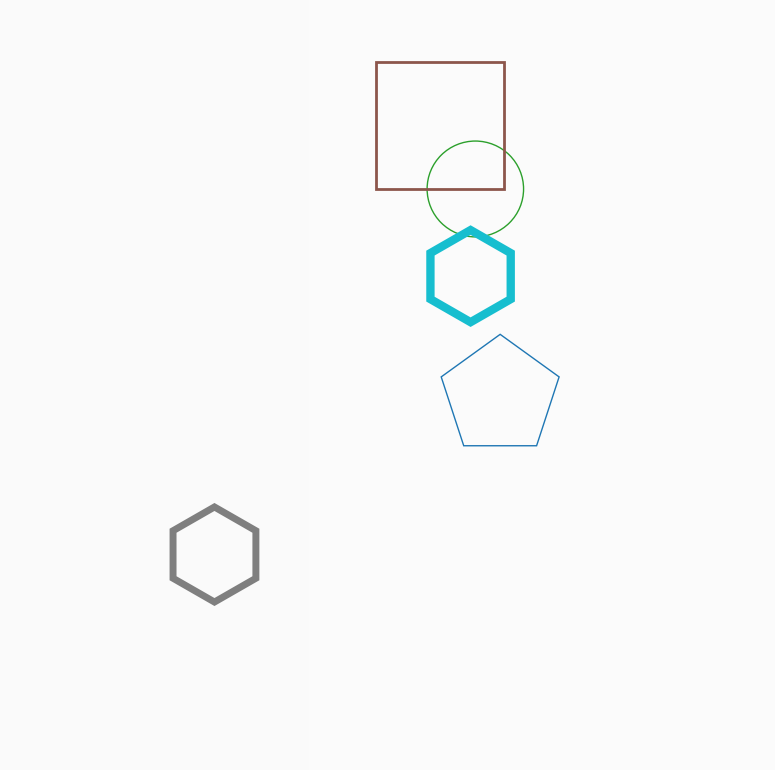[{"shape": "pentagon", "thickness": 0.5, "radius": 0.4, "center": [0.645, 0.486]}, {"shape": "circle", "thickness": 0.5, "radius": 0.31, "center": [0.613, 0.755]}, {"shape": "square", "thickness": 1, "radius": 0.41, "center": [0.567, 0.837]}, {"shape": "hexagon", "thickness": 2.5, "radius": 0.31, "center": [0.277, 0.28]}, {"shape": "hexagon", "thickness": 3, "radius": 0.3, "center": [0.607, 0.641]}]